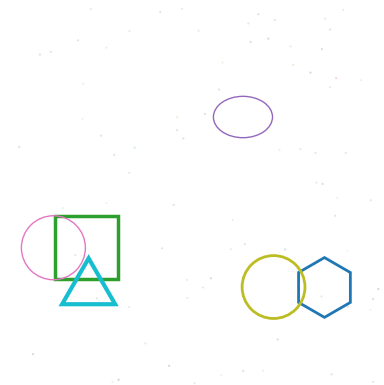[{"shape": "hexagon", "thickness": 2, "radius": 0.39, "center": [0.843, 0.253]}, {"shape": "square", "thickness": 2.5, "radius": 0.41, "center": [0.225, 0.357]}, {"shape": "oval", "thickness": 1, "radius": 0.38, "center": [0.631, 0.696]}, {"shape": "circle", "thickness": 1, "radius": 0.42, "center": [0.139, 0.356]}, {"shape": "circle", "thickness": 2, "radius": 0.41, "center": [0.71, 0.254]}, {"shape": "triangle", "thickness": 3, "radius": 0.4, "center": [0.23, 0.25]}]